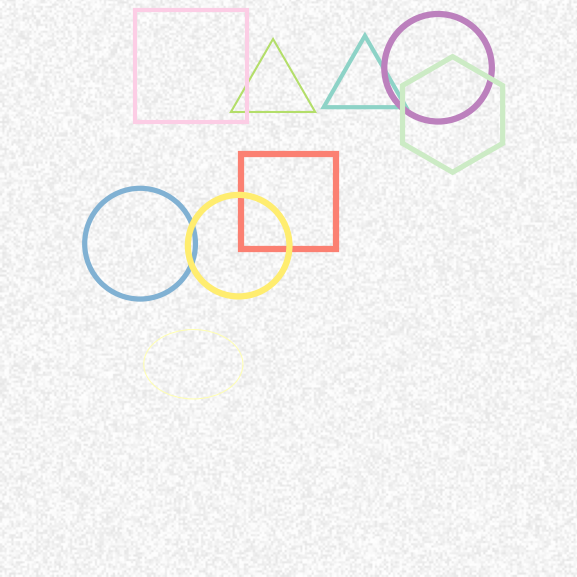[{"shape": "triangle", "thickness": 2, "radius": 0.41, "center": [0.632, 0.855]}, {"shape": "oval", "thickness": 0.5, "radius": 0.43, "center": [0.335, 0.368]}, {"shape": "square", "thickness": 3, "radius": 0.41, "center": [0.499, 0.651]}, {"shape": "circle", "thickness": 2.5, "radius": 0.48, "center": [0.243, 0.577]}, {"shape": "triangle", "thickness": 1, "radius": 0.42, "center": [0.473, 0.847]}, {"shape": "square", "thickness": 2, "radius": 0.48, "center": [0.331, 0.885]}, {"shape": "circle", "thickness": 3, "radius": 0.47, "center": [0.759, 0.882]}, {"shape": "hexagon", "thickness": 2.5, "radius": 0.5, "center": [0.784, 0.801]}, {"shape": "circle", "thickness": 3, "radius": 0.44, "center": [0.413, 0.574]}]